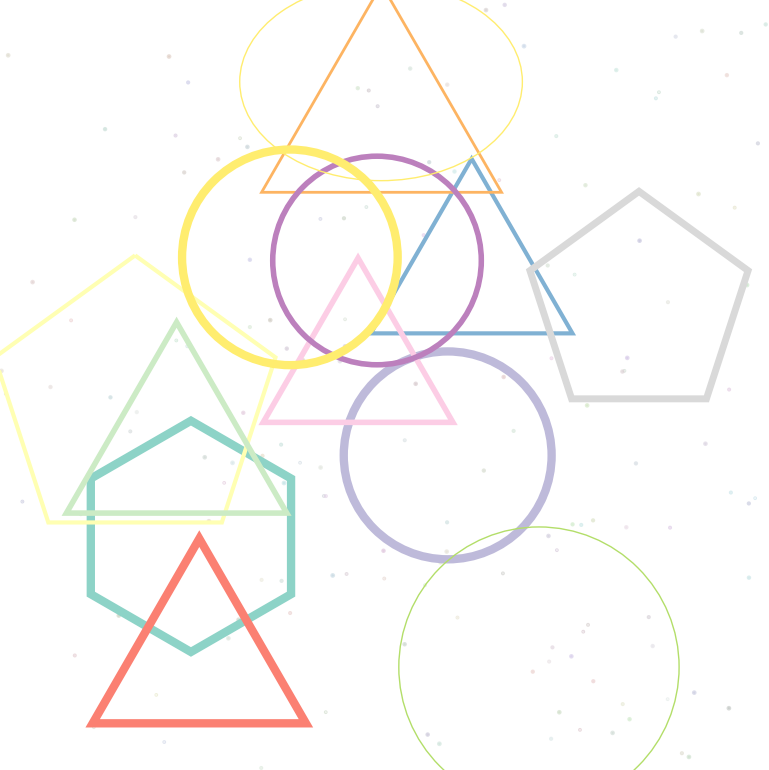[{"shape": "hexagon", "thickness": 3, "radius": 0.75, "center": [0.248, 0.303]}, {"shape": "pentagon", "thickness": 1.5, "radius": 0.96, "center": [0.175, 0.477]}, {"shape": "circle", "thickness": 3, "radius": 0.67, "center": [0.581, 0.409]}, {"shape": "triangle", "thickness": 3, "radius": 0.8, "center": [0.259, 0.141]}, {"shape": "triangle", "thickness": 1.5, "radius": 0.76, "center": [0.613, 0.643]}, {"shape": "triangle", "thickness": 1, "radius": 0.9, "center": [0.496, 0.84]}, {"shape": "circle", "thickness": 0.5, "radius": 0.91, "center": [0.7, 0.134]}, {"shape": "triangle", "thickness": 2, "radius": 0.71, "center": [0.465, 0.523]}, {"shape": "pentagon", "thickness": 2.5, "radius": 0.74, "center": [0.83, 0.603]}, {"shape": "circle", "thickness": 2, "radius": 0.68, "center": [0.49, 0.662]}, {"shape": "triangle", "thickness": 2, "radius": 0.83, "center": [0.229, 0.416]}, {"shape": "circle", "thickness": 3, "radius": 0.7, "center": [0.376, 0.666]}, {"shape": "oval", "thickness": 0.5, "radius": 0.92, "center": [0.495, 0.894]}]